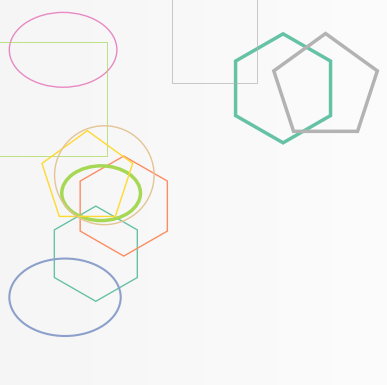[{"shape": "hexagon", "thickness": 1, "radius": 0.62, "center": [0.247, 0.341]}, {"shape": "hexagon", "thickness": 2.5, "radius": 0.71, "center": [0.73, 0.771]}, {"shape": "hexagon", "thickness": 1, "radius": 0.65, "center": [0.319, 0.465]}, {"shape": "oval", "thickness": 1.5, "radius": 0.72, "center": [0.168, 0.228]}, {"shape": "oval", "thickness": 1, "radius": 0.69, "center": [0.163, 0.871]}, {"shape": "oval", "thickness": 2.5, "radius": 0.51, "center": [0.261, 0.498]}, {"shape": "square", "thickness": 0.5, "radius": 0.74, "center": [0.127, 0.743]}, {"shape": "pentagon", "thickness": 1, "radius": 0.62, "center": [0.225, 0.537]}, {"shape": "circle", "thickness": 1, "radius": 0.64, "center": [0.269, 0.545]}, {"shape": "pentagon", "thickness": 2.5, "radius": 0.7, "center": [0.84, 0.772]}, {"shape": "square", "thickness": 0.5, "radius": 0.55, "center": [0.554, 0.893]}]